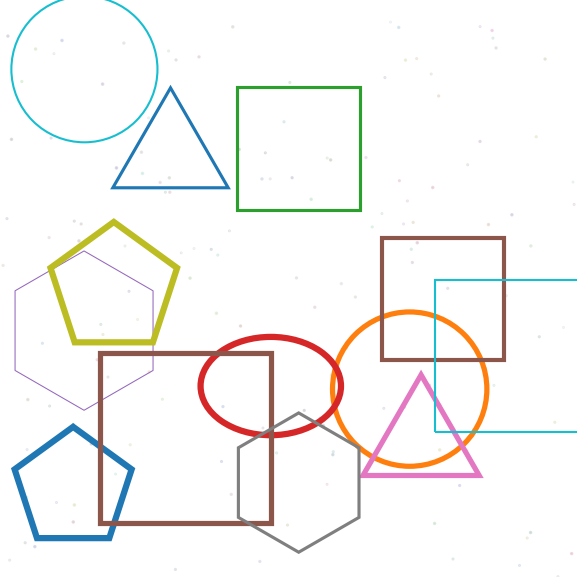[{"shape": "pentagon", "thickness": 3, "radius": 0.53, "center": [0.127, 0.153]}, {"shape": "triangle", "thickness": 1.5, "radius": 0.58, "center": [0.295, 0.732]}, {"shape": "circle", "thickness": 2.5, "radius": 0.67, "center": [0.709, 0.325]}, {"shape": "square", "thickness": 1.5, "radius": 0.53, "center": [0.516, 0.742]}, {"shape": "oval", "thickness": 3, "radius": 0.61, "center": [0.469, 0.331]}, {"shape": "hexagon", "thickness": 0.5, "radius": 0.69, "center": [0.146, 0.427]}, {"shape": "square", "thickness": 2.5, "radius": 0.74, "center": [0.322, 0.241]}, {"shape": "square", "thickness": 2, "radius": 0.53, "center": [0.768, 0.482]}, {"shape": "triangle", "thickness": 2.5, "radius": 0.58, "center": [0.729, 0.234]}, {"shape": "hexagon", "thickness": 1.5, "radius": 0.6, "center": [0.517, 0.163]}, {"shape": "pentagon", "thickness": 3, "radius": 0.58, "center": [0.197, 0.5]}, {"shape": "circle", "thickness": 1, "radius": 0.63, "center": [0.146, 0.879]}, {"shape": "square", "thickness": 1, "radius": 0.66, "center": [0.886, 0.383]}]